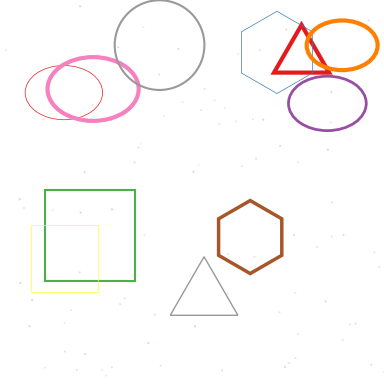[{"shape": "oval", "thickness": 0.5, "radius": 0.5, "center": [0.166, 0.759]}, {"shape": "triangle", "thickness": 3, "radius": 0.41, "center": [0.783, 0.853]}, {"shape": "hexagon", "thickness": 0.5, "radius": 0.53, "center": [0.719, 0.864]}, {"shape": "square", "thickness": 1.5, "radius": 0.59, "center": [0.233, 0.388]}, {"shape": "oval", "thickness": 2, "radius": 0.5, "center": [0.85, 0.731]}, {"shape": "oval", "thickness": 3, "radius": 0.46, "center": [0.889, 0.882]}, {"shape": "square", "thickness": 0.5, "radius": 0.43, "center": [0.168, 0.329]}, {"shape": "hexagon", "thickness": 2.5, "radius": 0.47, "center": [0.65, 0.384]}, {"shape": "oval", "thickness": 3, "radius": 0.59, "center": [0.242, 0.769]}, {"shape": "triangle", "thickness": 1, "radius": 0.51, "center": [0.53, 0.232]}, {"shape": "circle", "thickness": 1.5, "radius": 0.58, "center": [0.414, 0.883]}]